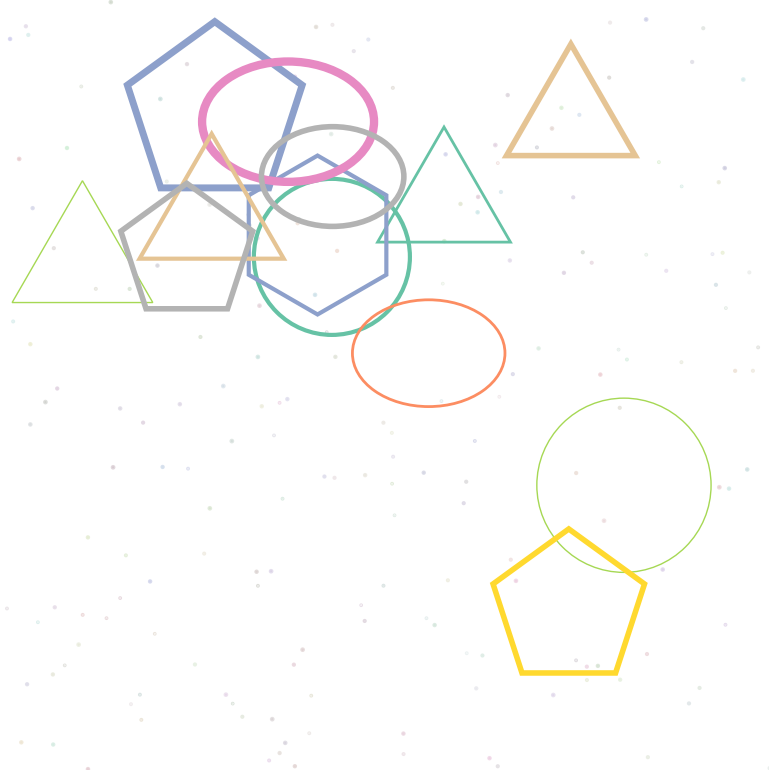[{"shape": "circle", "thickness": 1.5, "radius": 0.51, "center": [0.431, 0.666]}, {"shape": "triangle", "thickness": 1, "radius": 0.5, "center": [0.577, 0.735]}, {"shape": "oval", "thickness": 1, "radius": 0.5, "center": [0.557, 0.541]}, {"shape": "hexagon", "thickness": 1.5, "radius": 0.52, "center": [0.412, 0.695]}, {"shape": "pentagon", "thickness": 2.5, "radius": 0.6, "center": [0.279, 0.853]}, {"shape": "oval", "thickness": 3, "radius": 0.56, "center": [0.374, 0.842]}, {"shape": "triangle", "thickness": 0.5, "radius": 0.53, "center": [0.107, 0.66]}, {"shape": "circle", "thickness": 0.5, "radius": 0.57, "center": [0.81, 0.37]}, {"shape": "pentagon", "thickness": 2, "radius": 0.52, "center": [0.739, 0.21]}, {"shape": "triangle", "thickness": 2, "radius": 0.48, "center": [0.741, 0.846]}, {"shape": "triangle", "thickness": 1.5, "radius": 0.54, "center": [0.275, 0.718]}, {"shape": "pentagon", "thickness": 2, "radius": 0.45, "center": [0.243, 0.672]}, {"shape": "oval", "thickness": 2, "radius": 0.46, "center": [0.432, 0.771]}]